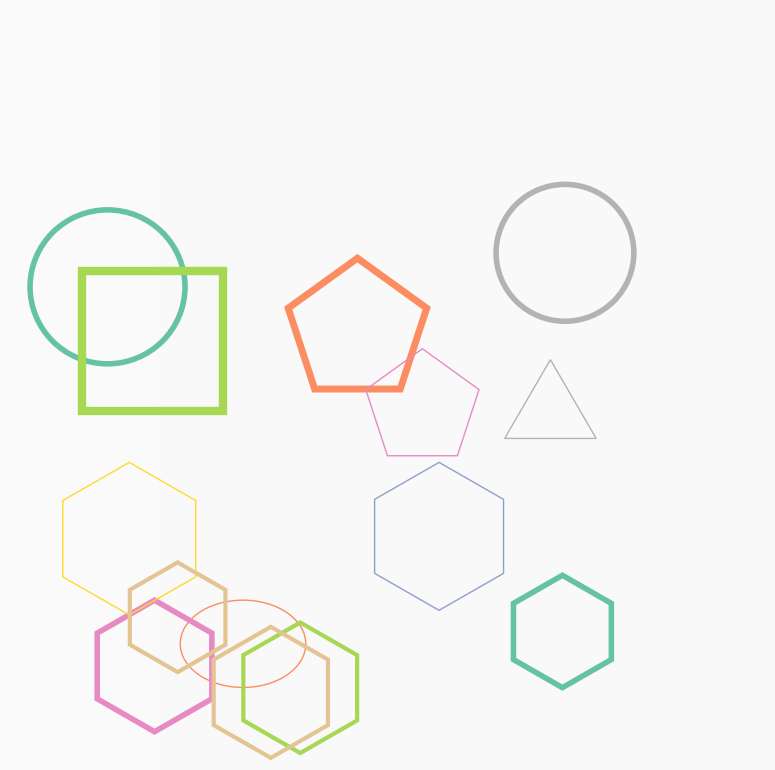[{"shape": "circle", "thickness": 2, "radius": 0.5, "center": [0.139, 0.627]}, {"shape": "hexagon", "thickness": 2, "radius": 0.36, "center": [0.726, 0.18]}, {"shape": "oval", "thickness": 0.5, "radius": 0.4, "center": [0.314, 0.164]}, {"shape": "pentagon", "thickness": 2.5, "radius": 0.47, "center": [0.461, 0.571]}, {"shape": "hexagon", "thickness": 0.5, "radius": 0.48, "center": [0.567, 0.303]}, {"shape": "pentagon", "thickness": 0.5, "radius": 0.38, "center": [0.545, 0.47]}, {"shape": "hexagon", "thickness": 2, "radius": 0.43, "center": [0.199, 0.135]}, {"shape": "hexagon", "thickness": 1.5, "radius": 0.42, "center": [0.387, 0.107]}, {"shape": "square", "thickness": 3, "radius": 0.45, "center": [0.196, 0.557]}, {"shape": "hexagon", "thickness": 0.5, "radius": 0.5, "center": [0.167, 0.3]}, {"shape": "hexagon", "thickness": 1.5, "radius": 0.36, "center": [0.229, 0.198]}, {"shape": "hexagon", "thickness": 1.5, "radius": 0.43, "center": [0.349, 0.101]}, {"shape": "triangle", "thickness": 0.5, "radius": 0.34, "center": [0.71, 0.465]}, {"shape": "circle", "thickness": 2, "radius": 0.44, "center": [0.729, 0.672]}]